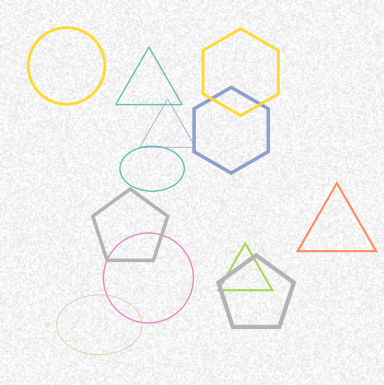[{"shape": "oval", "thickness": 1, "radius": 0.42, "center": [0.395, 0.562]}, {"shape": "triangle", "thickness": 1, "radius": 0.5, "center": [0.387, 0.778]}, {"shape": "triangle", "thickness": 1.5, "radius": 0.59, "center": [0.875, 0.407]}, {"shape": "hexagon", "thickness": 2.5, "radius": 0.56, "center": [0.6, 0.662]}, {"shape": "triangle", "thickness": 0.5, "radius": 0.42, "center": [0.436, 0.659]}, {"shape": "circle", "thickness": 1, "radius": 0.58, "center": [0.386, 0.278]}, {"shape": "triangle", "thickness": 1.5, "radius": 0.4, "center": [0.637, 0.287]}, {"shape": "hexagon", "thickness": 2, "radius": 0.56, "center": [0.625, 0.813]}, {"shape": "circle", "thickness": 2, "radius": 0.5, "center": [0.173, 0.829]}, {"shape": "oval", "thickness": 0.5, "radius": 0.56, "center": [0.258, 0.156]}, {"shape": "pentagon", "thickness": 3, "radius": 0.51, "center": [0.665, 0.234]}, {"shape": "pentagon", "thickness": 2.5, "radius": 0.51, "center": [0.338, 0.407]}]